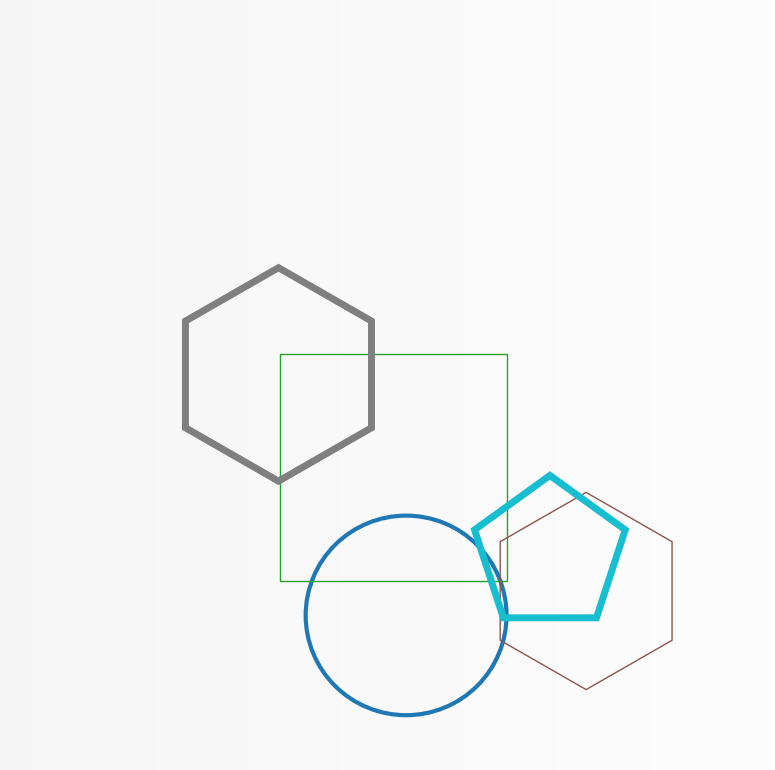[{"shape": "circle", "thickness": 1.5, "radius": 0.65, "center": [0.524, 0.201]}, {"shape": "square", "thickness": 0.5, "radius": 0.73, "center": [0.508, 0.393]}, {"shape": "hexagon", "thickness": 0.5, "radius": 0.64, "center": [0.756, 0.232]}, {"shape": "hexagon", "thickness": 2.5, "radius": 0.69, "center": [0.359, 0.514]}, {"shape": "pentagon", "thickness": 2.5, "radius": 0.51, "center": [0.71, 0.28]}]